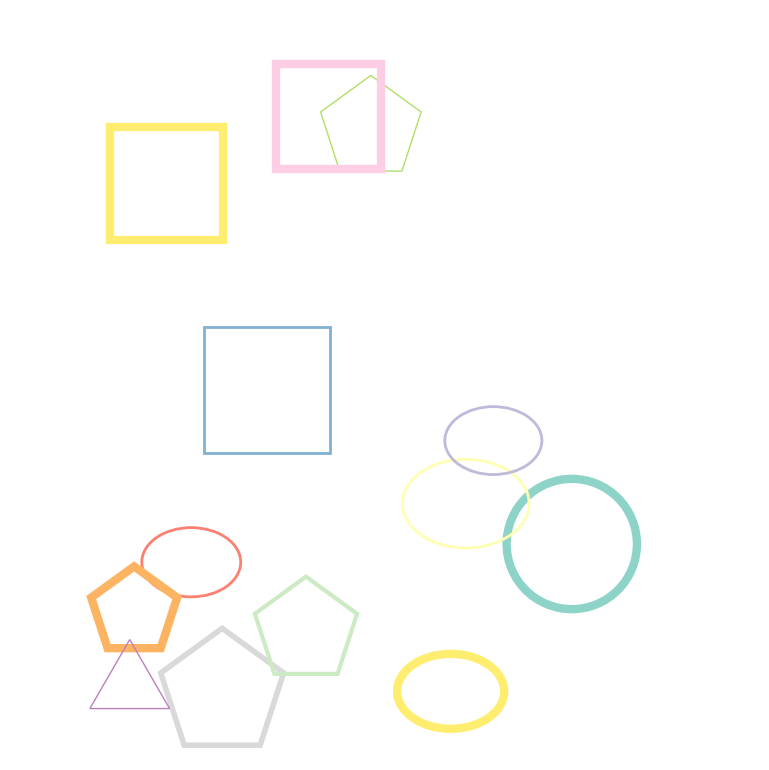[{"shape": "circle", "thickness": 3, "radius": 0.42, "center": [0.743, 0.293]}, {"shape": "oval", "thickness": 1, "radius": 0.41, "center": [0.605, 0.346]}, {"shape": "oval", "thickness": 1, "radius": 0.32, "center": [0.641, 0.428]}, {"shape": "oval", "thickness": 1, "radius": 0.32, "center": [0.248, 0.27]}, {"shape": "square", "thickness": 1, "radius": 0.41, "center": [0.347, 0.493]}, {"shape": "pentagon", "thickness": 3, "radius": 0.29, "center": [0.174, 0.206]}, {"shape": "pentagon", "thickness": 0.5, "radius": 0.34, "center": [0.482, 0.833]}, {"shape": "square", "thickness": 3, "radius": 0.34, "center": [0.427, 0.848]}, {"shape": "pentagon", "thickness": 2, "radius": 0.42, "center": [0.289, 0.1]}, {"shape": "triangle", "thickness": 0.5, "radius": 0.3, "center": [0.168, 0.11]}, {"shape": "pentagon", "thickness": 1.5, "radius": 0.35, "center": [0.397, 0.181]}, {"shape": "square", "thickness": 3, "radius": 0.37, "center": [0.216, 0.761]}, {"shape": "oval", "thickness": 3, "radius": 0.35, "center": [0.585, 0.102]}]